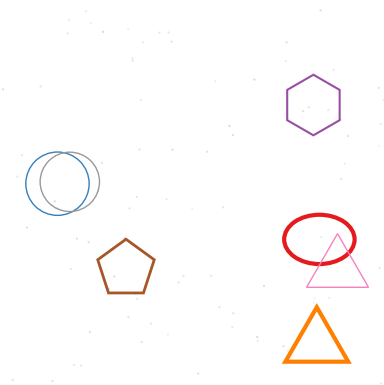[{"shape": "oval", "thickness": 3, "radius": 0.46, "center": [0.83, 0.378]}, {"shape": "circle", "thickness": 1, "radius": 0.41, "center": [0.149, 0.523]}, {"shape": "hexagon", "thickness": 1.5, "radius": 0.39, "center": [0.814, 0.727]}, {"shape": "triangle", "thickness": 3, "radius": 0.47, "center": [0.823, 0.108]}, {"shape": "pentagon", "thickness": 2, "radius": 0.39, "center": [0.327, 0.301]}, {"shape": "triangle", "thickness": 1, "radius": 0.46, "center": [0.877, 0.3]}, {"shape": "circle", "thickness": 1, "radius": 0.39, "center": [0.181, 0.528]}]